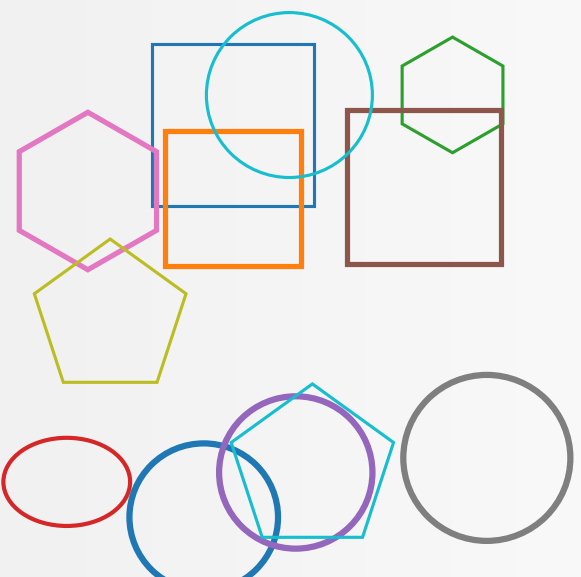[{"shape": "square", "thickness": 1.5, "radius": 0.7, "center": [0.401, 0.783]}, {"shape": "circle", "thickness": 3, "radius": 0.64, "center": [0.351, 0.104]}, {"shape": "square", "thickness": 2.5, "radius": 0.59, "center": [0.4, 0.655]}, {"shape": "hexagon", "thickness": 1.5, "radius": 0.5, "center": [0.779, 0.835]}, {"shape": "oval", "thickness": 2, "radius": 0.55, "center": [0.115, 0.165]}, {"shape": "circle", "thickness": 3, "radius": 0.66, "center": [0.509, 0.181]}, {"shape": "square", "thickness": 2.5, "radius": 0.67, "center": [0.73, 0.675]}, {"shape": "hexagon", "thickness": 2.5, "radius": 0.68, "center": [0.151, 0.668]}, {"shape": "circle", "thickness": 3, "radius": 0.72, "center": [0.838, 0.206]}, {"shape": "pentagon", "thickness": 1.5, "radius": 0.69, "center": [0.19, 0.448]}, {"shape": "circle", "thickness": 1.5, "radius": 0.71, "center": [0.498, 0.835]}, {"shape": "pentagon", "thickness": 1.5, "radius": 0.73, "center": [0.537, 0.188]}]